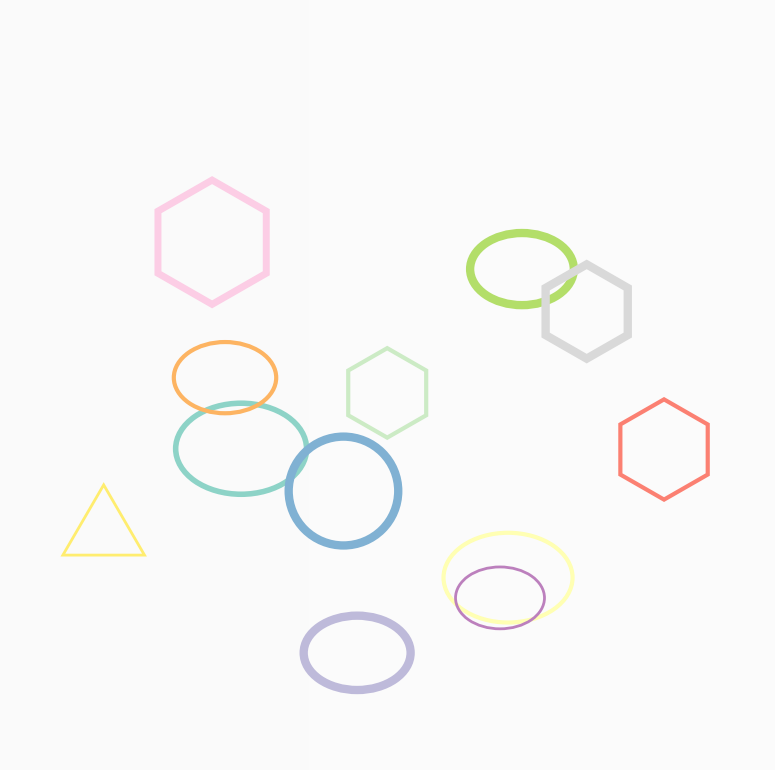[{"shape": "oval", "thickness": 2, "radius": 0.42, "center": [0.311, 0.417]}, {"shape": "oval", "thickness": 1.5, "radius": 0.42, "center": [0.656, 0.25]}, {"shape": "oval", "thickness": 3, "radius": 0.34, "center": [0.461, 0.152]}, {"shape": "hexagon", "thickness": 1.5, "radius": 0.33, "center": [0.857, 0.416]}, {"shape": "circle", "thickness": 3, "radius": 0.35, "center": [0.443, 0.362]}, {"shape": "oval", "thickness": 1.5, "radius": 0.33, "center": [0.29, 0.51]}, {"shape": "oval", "thickness": 3, "radius": 0.33, "center": [0.674, 0.651]}, {"shape": "hexagon", "thickness": 2.5, "radius": 0.4, "center": [0.274, 0.685]}, {"shape": "hexagon", "thickness": 3, "radius": 0.31, "center": [0.757, 0.595]}, {"shape": "oval", "thickness": 1, "radius": 0.29, "center": [0.645, 0.224]}, {"shape": "hexagon", "thickness": 1.5, "radius": 0.29, "center": [0.5, 0.49]}, {"shape": "triangle", "thickness": 1, "radius": 0.3, "center": [0.134, 0.309]}]